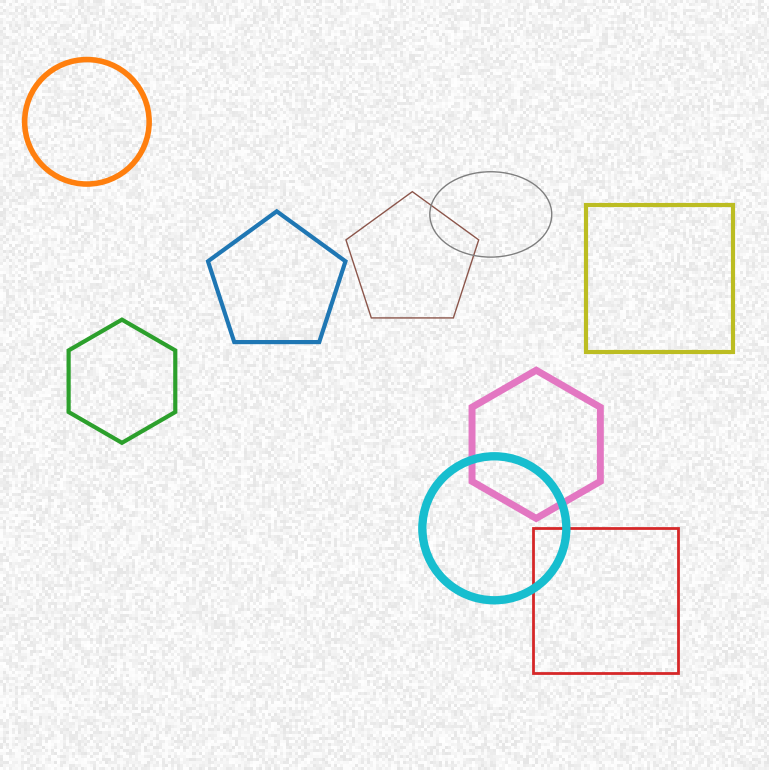[{"shape": "pentagon", "thickness": 1.5, "radius": 0.47, "center": [0.359, 0.632]}, {"shape": "circle", "thickness": 2, "radius": 0.4, "center": [0.113, 0.842]}, {"shape": "hexagon", "thickness": 1.5, "radius": 0.4, "center": [0.158, 0.505]}, {"shape": "square", "thickness": 1, "radius": 0.47, "center": [0.787, 0.22]}, {"shape": "pentagon", "thickness": 0.5, "radius": 0.45, "center": [0.535, 0.66]}, {"shape": "hexagon", "thickness": 2.5, "radius": 0.48, "center": [0.696, 0.423]}, {"shape": "oval", "thickness": 0.5, "radius": 0.4, "center": [0.637, 0.722]}, {"shape": "square", "thickness": 1.5, "radius": 0.48, "center": [0.857, 0.639]}, {"shape": "circle", "thickness": 3, "radius": 0.47, "center": [0.642, 0.314]}]